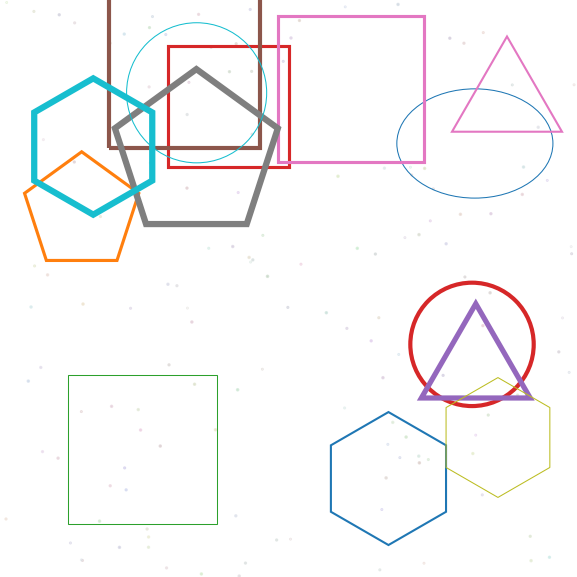[{"shape": "hexagon", "thickness": 1, "radius": 0.58, "center": [0.673, 0.17]}, {"shape": "oval", "thickness": 0.5, "radius": 0.68, "center": [0.822, 0.751]}, {"shape": "pentagon", "thickness": 1.5, "radius": 0.52, "center": [0.141, 0.632]}, {"shape": "square", "thickness": 0.5, "radius": 0.64, "center": [0.247, 0.22]}, {"shape": "square", "thickness": 1.5, "radius": 0.52, "center": [0.395, 0.815]}, {"shape": "circle", "thickness": 2, "radius": 0.53, "center": [0.817, 0.403]}, {"shape": "triangle", "thickness": 2.5, "radius": 0.54, "center": [0.824, 0.364]}, {"shape": "square", "thickness": 2, "radius": 0.65, "center": [0.32, 0.873]}, {"shape": "triangle", "thickness": 1, "radius": 0.55, "center": [0.878, 0.826]}, {"shape": "square", "thickness": 1.5, "radius": 0.63, "center": [0.608, 0.845]}, {"shape": "pentagon", "thickness": 3, "radius": 0.74, "center": [0.34, 0.731]}, {"shape": "hexagon", "thickness": 0.5, "radius": 0.52, "center": [0.862, 0.242]}, {"shape": "hexagon", "thickness": 3, "radius": 0.59, "center": [0.161, 0.745]}, {"shape": "circle", "thickness": 0.5, "radius": 0.61, "center": [0.34, 0.838]}]